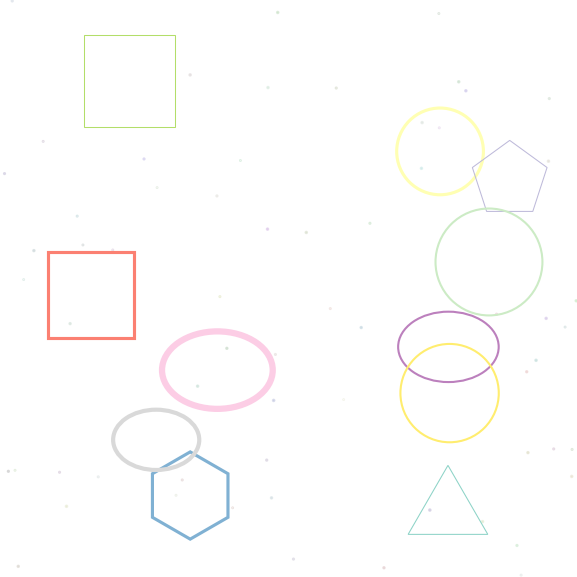[{"shape": "triangle", "thickness": 0.5, "radius": 0.4, "center": [0.776, 0.114]}, {"shape": "circle", "thickness": 1.5, "radius": 0.38, "center": [0.762, 0.737]}, {"shape": "pentagon", "thickness": 0.5, "radius": 0.34, "center": [0.883, 0.688]}, {"shape": "square", "thickness": 1.5, "radius": 0.37, "center": [0.158, 0.489]}, {"shape": "hexagon", "thickness": 1.5, "radius": 0.38, "center": [0.329, 0.141]}, {"shape": "square", "thickness": 0.5, "radius": 0.4, "center": [0.224, 0.859]}, {"shape": "oval", "thickness": 3, "radius": 0.48, "center": [0.376, 0.358]}, {"shape": "oval", "thickness": 2, "radius": 0.37, "center": [0.27, 0.238]}, {"shape": "oval", "thickness": 1, "radius": 0.44, "center": [0.776, 0.398]}, {"shape": "circle", "thickness": 1, "radius": 0.46, "center": [0.847, 0.546]}, {"shape": "circle", "thickness": 1, "radius": 0.43, "center": [0.779, 0.318]}]